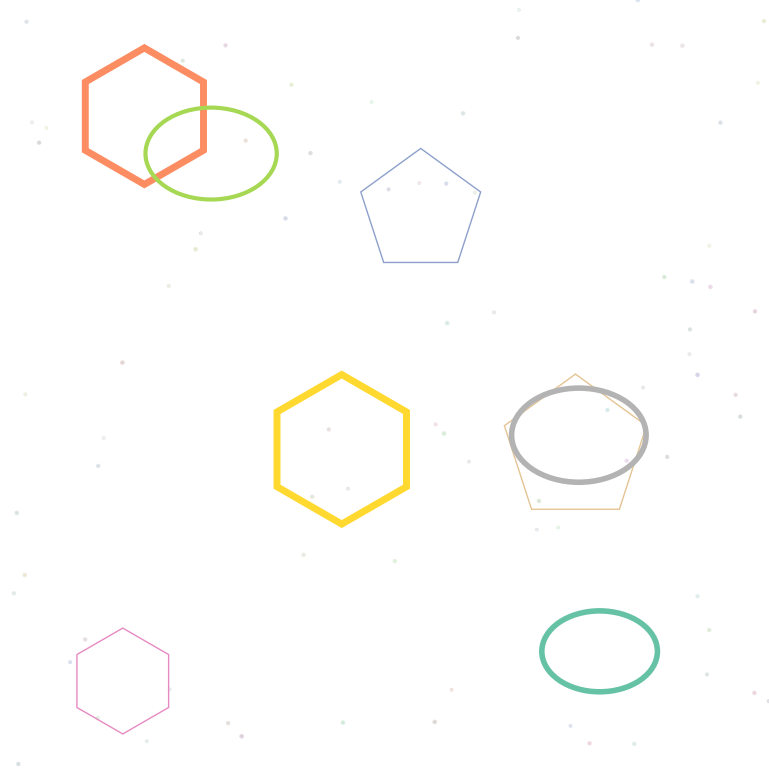[{"shape": "oval", "thickness": 2, "radius": 0.38, "center": [0.779, 0.154]}, {"shape": "hexagon", "thickness": 2.5, "radius": 0.44, "center": [0.188, 0.849]}, {"shape": "pentagon", "thickness": 0.5, "radius": 0.41, "center": [0.546, 0.725]}, {"shape": "hexagon", "thickness": 0.5, "radius": 0.34, "center": [0.159, 0.116]}, {"shape": "oval", "thickness": 1.5, "radius": 0.43, "center": [0.274, 0.801]}, {"shape": "hexagon", "thickness": 2.5, "radius": 0.49, "center": [0.444, 0.416]}, {"shape": "pentagon", "thickness": 0.5, "radius": 0.49, "center": [0.747, 0.417]}, {"shape": "oval", "thickness": 2, "radius": 0.44, "center": [0.752, 0.435]}]